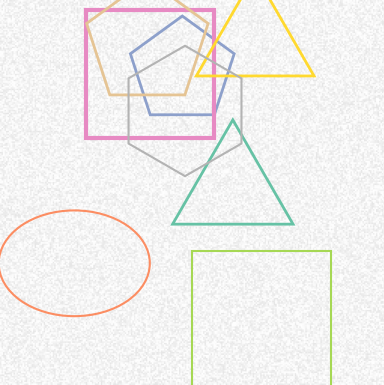[{"shape": "triangle", "thickness": 2, "radius": 0.9, "center": [0.605, 0.508]}, {"shape": "oval", "thickness": 1.5, "radius": 0.98, "center": [0.193, 0.316]}, {"shape": "pentagon", "thickness": 2, "radius": 0.71, "center": [0.473, 0.817]}, {"shape": "square", "thickness": 3, "radius": 0.83, "center": [0.389, 0.808]}, {"shape": "square", "thickness": 1.5, "radius": 0.9, "center": [0.679, 0.166]}, {"shape": "triangle", "thickness": 2, "radius": 0.88, "center": [0.663, 0.891]}, {"shape": "pentagon", "thickness": 2, "radius": 0.83, "center": [0.383, 0.888]}, {"shape": "hexagon", "thickness": 1.5, "radius": 0.85, "center": [0.481, 0.712]}]